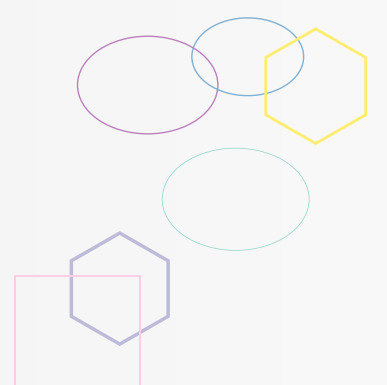[{"shape": "oval", "thickness": 0.5, "radius": 0.95, "center": [0.608, 0.482]}, {"shape": "hexagon", "thickness": 2.5, "radius": 0.72, "center": [0.309, 0.25]}, {"shape": "oval", "thickness": 1, "radius": 0.72, "center": [0.639, 0.853]}, {"shape": "square", "thickness": 1.5, "radius": 0.8, "center": [0.199, 0.122]}, {"shape": "oval", "thickness": 1, "radius": 0.91, "center": [0.381, 0.779]}, {"shape": "hexagon", "thickness": 2, "radius": 0.74, "center": [0.815, 0.776]}]